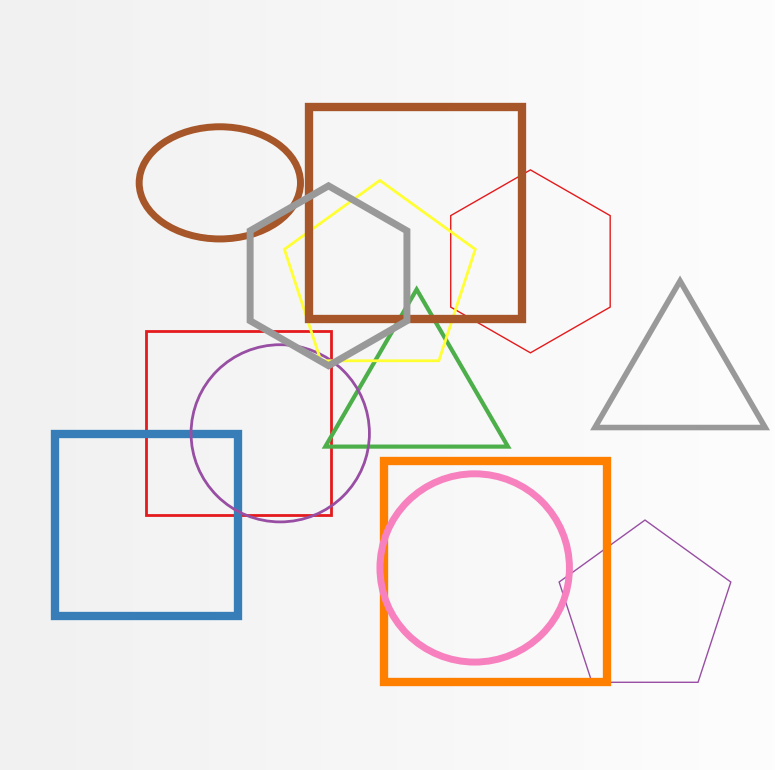[{"shape": "square", "thickness": 1, "radius": 0.6, "center": [0.308, 0.451]}, {"shape": "hexagon", "thickness": 0.5, "radius": 0.59, "center": [0.684, 0.661]}, {"shape": "square", "thickness": 3, "radius": 0.59, "center": [0.19, 0.318]}, {"shape": "triangle", "thickness": 1.5, "radius": 0.68, "center": [0.538, 0.488]}, {"shape": "pentagon", "thickness": 0.5, "radius": 0.58, "center": [0.832, 0.208]}, {"shape": "circle", "thickness": 1, "radius": 0.58, "center": [0.362, 0.437]}, {"shape": "square", "thickness": 3, "radius": 0.72, "center": [0.639, 0.257]}, {"shape": "pentagon", "thickness": 1, "radius": 0.65, "center": [0.49, 0.636]}, {"shape": "square", "thickness": 3, "radius": 0.69, "center": [0.536, 0.723]}, {"shape": "oval", "thickness": 2.5, "radius": 0.52, "center": [0.284, 0.763]}, {"shape": "circle", "thickness": 2.5, "radius": 0.61, "center": [0.613, 0.262]}, {"shape": "hexagon", "thickness": 2.5, "radius": 0.58, "center": [0.424, 0.642]}, {"shape": "triangle", "thickness": 2, "radius": 0.63, "center": [0.877, 0.508]}]